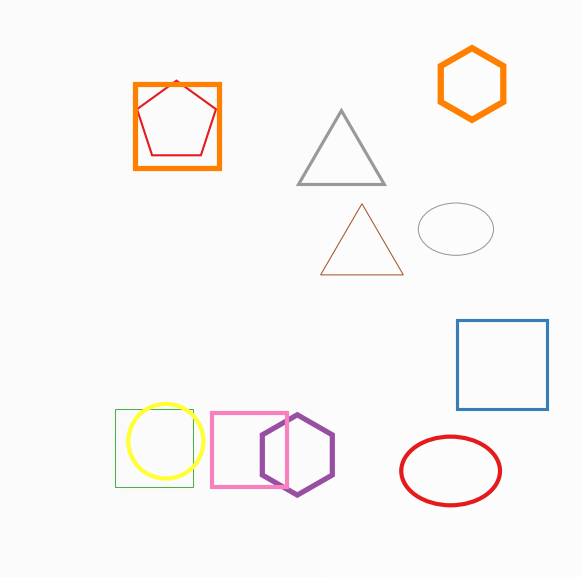[{"shape": "oval", "thickness": 2, "radius": 0.42, "center": [0.775, 0.184]}, {"shape": "pentagon", "thickness": 1, "radius": 0.36, "center": [0.304, 0.788]}, {"shape": "square", "thickness": 1.5, "radius": 0.39, "center": [0.863, 0.368]}, {"shape": "square", "thickness": 0.5, "radius": 0.34, "center": [0.265, 0.224]}, {"shape": "hexagon", "thickness": 2.5, "radius": 0.35, "center": [0.512, 0.211]}, {"shape": "square", "thickness": 2.5, "radius": 0.36, "center": [0.305, 0.781]}, {"shape": "hexagon", "thickness": 3, "radius": 0.31, "center": [0.812, 0.854]}, {"shape": "circle", "thickness": 2, "radius": 0.32, "center": [0.285, 0.235]}, {"shape": "triangle", "thickness": 0.5, "radius": 0.41, "center": [0.623, 0.564]}, {"shape": "square", "thickness": 2, "radius": 0.32, "center": [0.43, 0.22]}, {"shape": "triangle", "thickness": 1.5, "radius": 0.43, "center": [0.587, 0.722]}, {"shape": "oval", "thickness": 0.5, "radius": 0.32, "center": [0.784, 0.602]}]